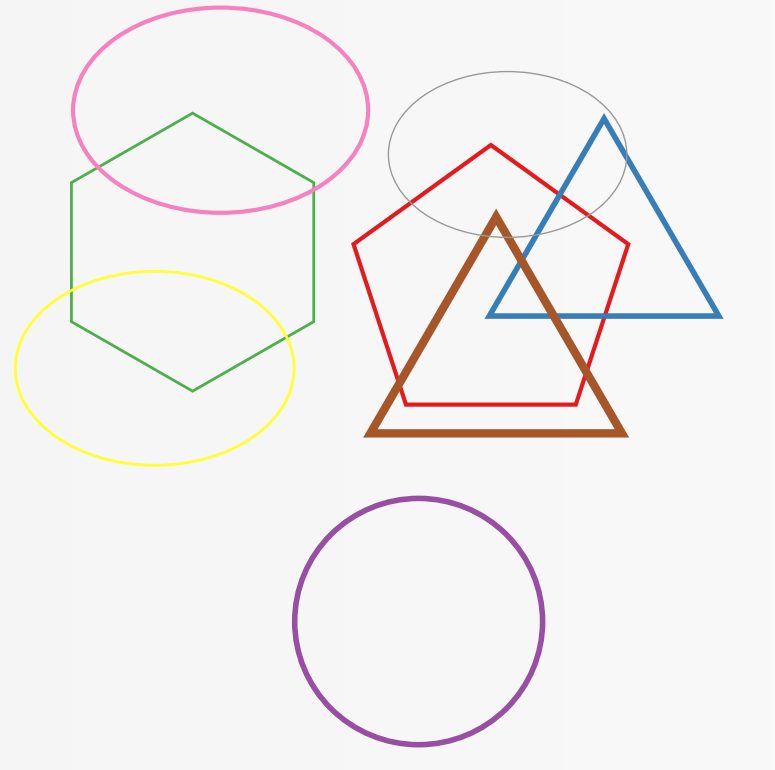[{"shape": "pentagon", "thickness": 1.5, "radius": 0.93, "center": [0.633, 0.625]}, {"shape": "triangle", "thickness": 2, "radius": 0.86, "center": [0.779, 0.675]}, {"shape": "hexagon", "thickness": 1, "radius": 0.9, "center": [0.249, 0.673]}, {"shape": "circle", "thickness": 2, "radius": 0.8, "center": [0.54, 0.193]}, {"shape": "oval", "thickness": 1, "radius": 0.9, "center": [0.2, 0.522]}, {"shape": "triangle", "thickness": 3, "radius": 0.94, "center": [0.64, 0.531]}, {"shape": "oval", "thickness": 1.5, "radius": 0.95, "center": [0.285, 0.857]}, {"shape": "oval", "thickness": 0.5, "radius": 0.77, "center": [0.655, 0.799]}]